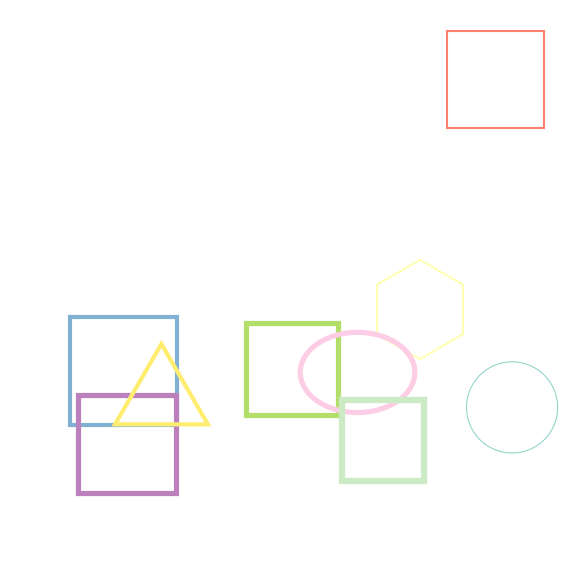[{"shape": "circle", "thickness": 0.5, "radius": 0.39, "center": [0.887, 0.294]}, {"shape": "hexagon", "thickness": 1, "radius": 0.43, "center": [0.727, 0.463]}, {"shape": "square", "thickness": 1, "radius": 0.42, "center": [0.858, 0.861]}, {"shape": "square", "thickness": 2, "radius": 0.46, "center": [0.214, 0.357]}, {"shape": "square", "thickness": 2.5, "radius": 0.4, "center": [0.505, 0.36]}, {"shape": "oval", "thickness": 2.5, "radius": 0.5, "center": [0.619, 0.354]}, {"shape": "square", "thickness": 2.5, "radius": 0.42, "center": [0.22, 0.23]}, {"shape": "square", "thickness": 3, "radius": 0.35, "center": [0.663, 0.237]}, {"shape": "triangle", "thickness": 2, "radius": 0.46, "center": [0.28, 0.311]}]